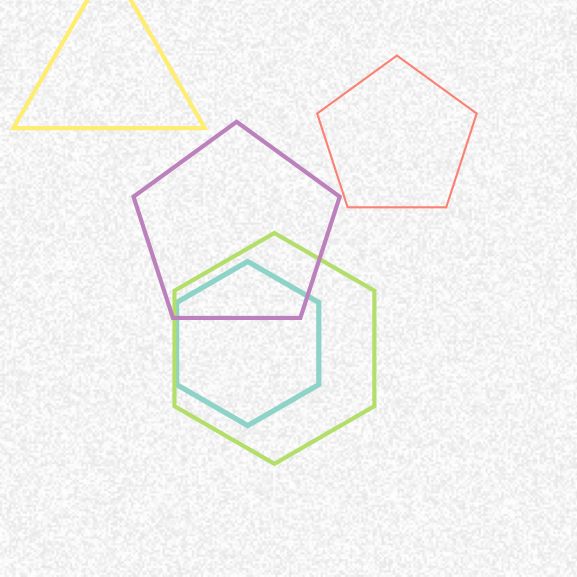[{"shape": "hexagon", "thickness": 2.5, "radius": 0.71, "center": [0.429, 0.404]}, {"shape": "pentagon", "thickness": 1, "radius": 0.73, "center": [0.687, 0.758]}, {"shape": "hexagon", "thickness": 2, "radius": 1.0, "center": [0.475, 0.396]}, {"shape": "pentagon", "thickness": 2, "radius": 0.94, "center": [0.41, 0.6]}, {"shape": "triangle", "thickness": 2, "radius": 0.96, "center": [0.189, 0.873]}]